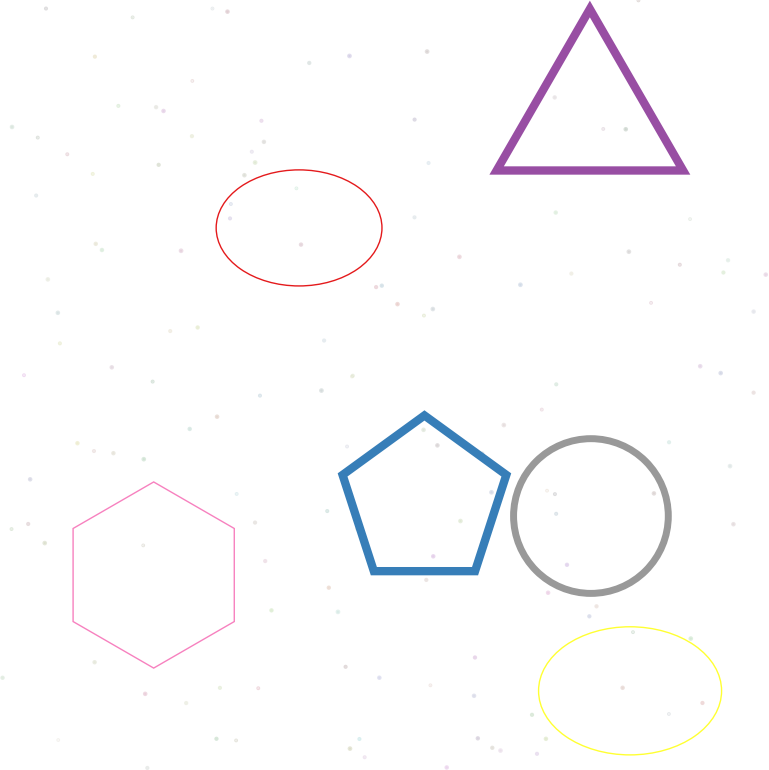[{"shape": "oval", "thickness": 0.5, "radius": 0.54, "center": [0.388, 0.704]}, {"shape": "pentagon", "thickness": 3, "radius": 0.56, "center": [0.551, 0.349]}, {"shape": "triangle", "thickness": 3, "radius": 0.7, "center": [0.766, 0.848]}, {"shape": "oval", "thickness": 0.5, "radius": 0.59, "center": [0.818, 0.103]}, {"shape": "hexagon", "thickness": 0.5, "radius": 0.6, "center": [0.2, 0.253]}, {"shape": "circle", "thickness": 2.5, "radius": 0.5, "center": [0.767, 0.33]}]